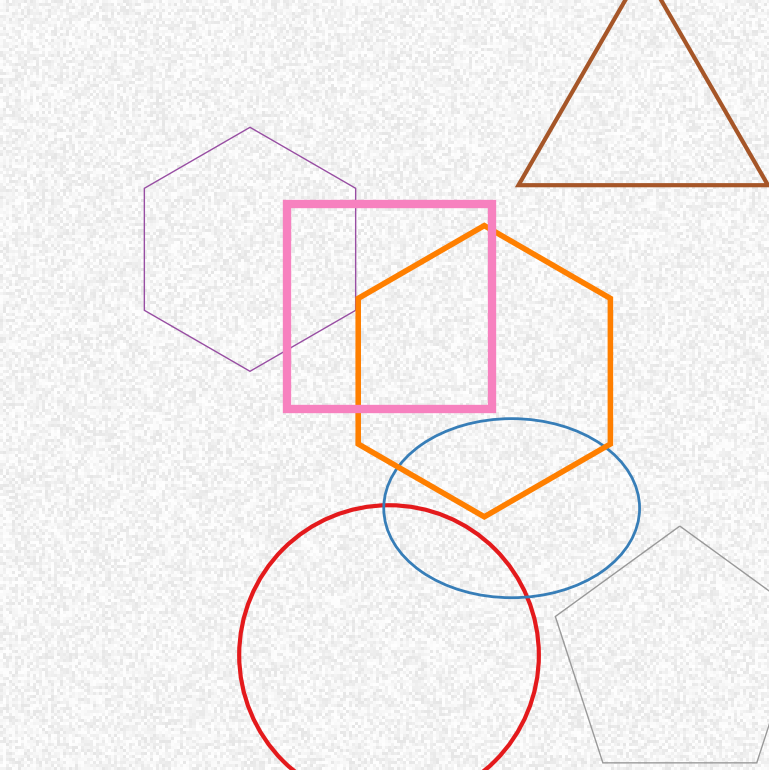[{"shape": "circle", "thickness": 1.5, "radius": 0.97, "center": [0.505, 0.149]}, {"shape": "oval", "thickness": 1, "radius": 0.83, "center": [0.665, 0.34]}, {"shape": "hexagon", "thickness": 0.5, "radius": 0.79, "center": [0.325, 0.676]}, {"shape": "hexagon", "thickness": 2, "radius": 0.95, "center": [0.629, 0.518]}, {"shape": "triangle", "thickness": 1.5, "radius": 0.94, "center": [0.835, 0.853]}, {"shape": "square", "thickness": 3, "radius": 0.67, "center": [0.506, 0.602]}, {"shape": "pentagon", "thickness": 0.5, "radius": 0.85, "center": [0.883, 0.147]}]